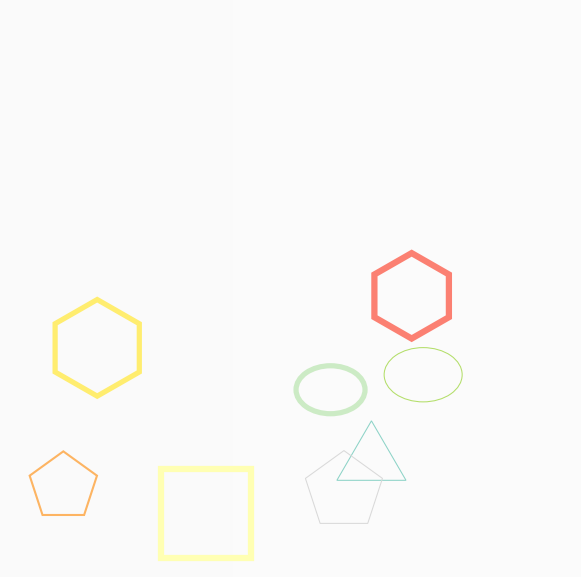[{"shape": "triangle", "thickness": 0.5, "radius": 0.34, "center": [0.639, 0.202]}, {"shape": "square", "thickness": 3, "radius": 0.39, "center": [0.355, 0.11]}, {"shape": "hexagon", "thickness": 3, "radius": 0.37, "center": [0.708, 0.487]}, {"shape": "pentagon", "thickness": 1, "radius": 0.3, "center": [0.109, 0.157]}, {"shape": "oval", "thickness": 0.5, "radius": 0.34, "center": [0.728, 0.35]}, {"shape": "pentagon", "thickness": 0.5, "radius": 0.35, "center": [0.592, 0.149]}, {"shape": "oval", "thickness": 2.5, "radius": 0.3, "center": [0.569, 0.324]}, {"shape": "hexagon", "thickness": 2.5, "radius": 0.42, "center": [0.167, 0.397]}]